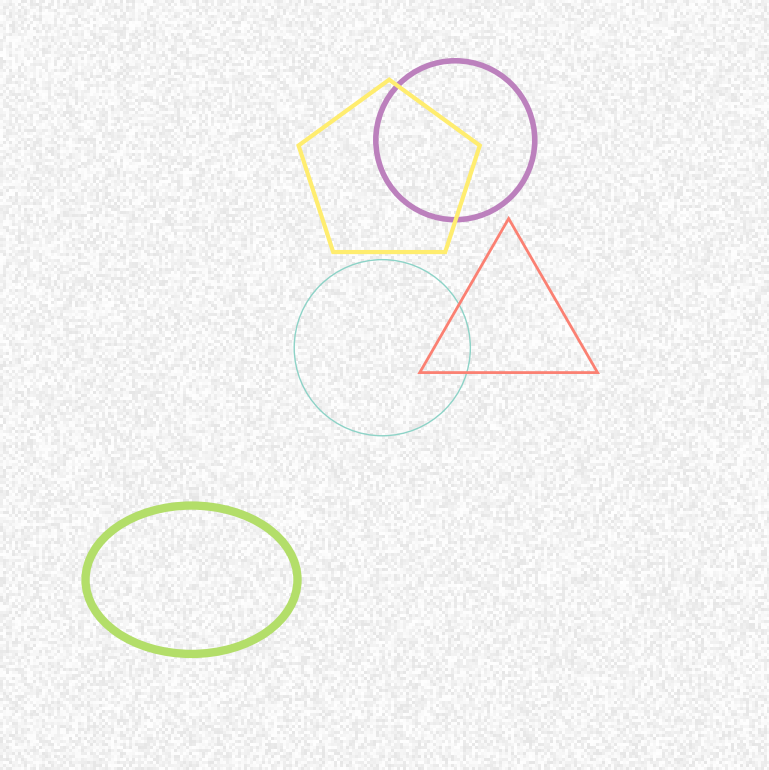[{"shape": "circle", "thickness": 0.5, "radius": 0.57, "center": [0.496, 0.548]}, {"shape": "triangle", "thickness": 1, "radius": 0.67, "center": [0.661, 0.583]}, {"shape": "oval", "thickness": 3, "radius": 0.69, "center": [0.249, 0.247]}, {"shape": "circle", "thickness": 2, "radius": 0.52, "center": [0.591, 0.818]}, {"shape": "pentagon", "thickness": 1.5, "radius": 0.62, "center": [0.505, 0.773]}]